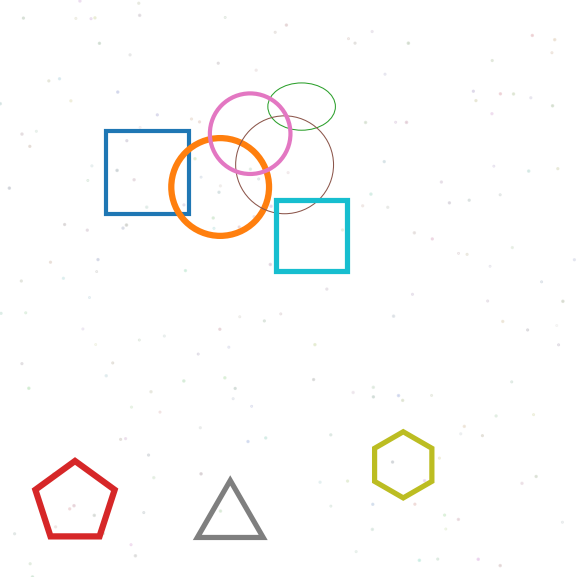[{"shape": "square", "thickness": 2, "radius": 0.36, "center": [0.255, 0.7]}, {"shape": "circle", "thickness": 3, "radius": 0.42, "center": [0.381, 0.675]}, {"shape": "oval", "thickness": 0.5, "radius": 0.29, "center": [0.522, 0.815]}, {"shape": "pentagon", "thickness": 3, "radius": 0.36, "center": [0.13, 0.129]}, {"shape": "circle", "thickness": 0.5, "radius": 0.42, "center": [0.493, 0.714]}, {"shape": "circle", "thickness": 2, "radius": 0.35, "center": [0.433, 0.768]}, {"shape": "triangle", "thickness": 2.5, "radius": 0.33, "center": [0.399, 0.101]}, {"shape": "hexagon", "thickness": 2.5, "radius": 0.29, "center": [0.698, 0.194]}, {"shape": "square", "thickness": 2.5, "radius": 0.31, "center": [0.539, 0.591]}]